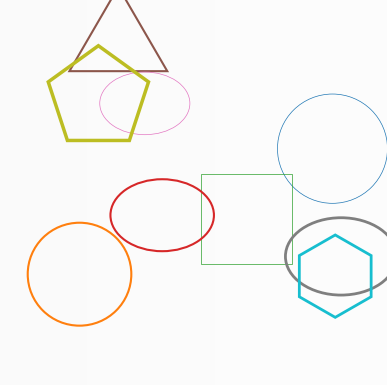[{"shape": "circle", "thickness": 0.5, "radius": 0.71, "center": [0.858, 0.614]}, {"shape": "circle", "thickness": 1.5, "radius": 0.67, "center": [0.205, 0.288]}, {"shape": "square", "thickness": 0.5, "radius": 0.59, "center": [0.636, 0.432]}, {"shape": "oval", "thickness": 1.5, "radius": 0.67, "center": [0.419, 0.441]}, {"shape": "triangle", "thickness": 1.5, "radius": 0.73, "center": [0.305, 0.888]}, {"shape": "oval", "thickness": 0.5, "radius": 0.58, "center": [0.374, 0.732]}, {"shape": "oval", "thickness": 2, "radius": 0.72, "center": [0.88, 0.334]}, {"shape": "pentagon", "thickness": 2.5, "radius": 0.68, "center": [0.254, 0.745]}, {"shape": "hexagon", "thickness": 2, "radius": 0.53, "center": [0.865, 0.283]}]